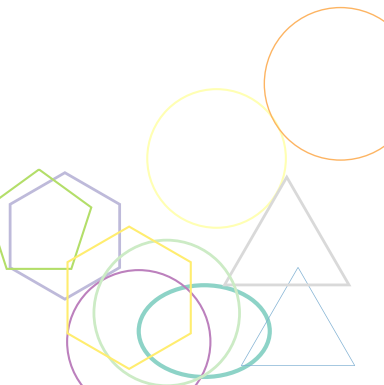[{"shape": "oval", "thickness": 3, "radius": 0.85, "center": [0.531, 0.14]}, {"shape": "circle", "thickness": 1.5, "radius": 0.9, "center": [0.563, 0.588]}, {"shape": "hexagon", "thickness": 2, "radius": 0.82, "center": [0.169, 0.387]}, {"shape": "triangle", "thickness": 0.5, "radius": 0.85, "center": [0.774, 0.135]}, {"shape": "circle", "thickness": 1, "radius": 0.99, "center": [0.885, 0.782]}, {"shape": "pentagon", "thickness": 1.5, "radius": 0.71, "center": [0.101, 0.417]}, {"shape": "triangle", "thickness": 2, "radius": 0.93, "center": [0.745, 0.353]}, {"shape": "circle", "thickness": 1.5, "radius": 0.93, "center": [0.36, 0.112]}, {"shape": "circle", "thickness": 2, "radius": 0.95, "center": [0.433, 0.187]}, {"shape": "hexagon", "thickness": 1.5, "radius": 0.92, "center": [0.335, 0.227]}]